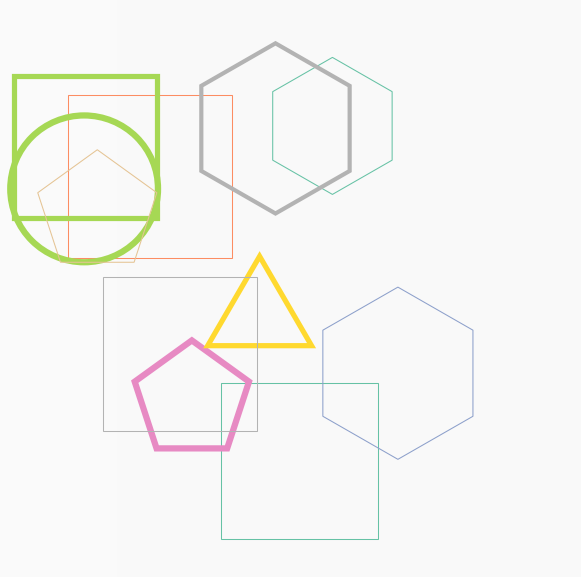[{"shape": "hexagon", "thickness": 0.5, "radius": 0.59, "center": [0.572, 0.781]}, {"shape": "square", "thickness": 0.5, "radius": 0.67, "center": [0.515, 0.201]}, {"shape": "square", "thickness": 0.5, "radius": 0.71, "center": [0.258, 0.694]}, {"shape": "hexagon", "thickness": 0.5, "radius": 0.75, "center": [0.685, 0.353]}, {"shape": "pentagon", "thickness": 3, "radius": 0.52, "center": [0.33, 0.306]}, {"shape": "square", "thickness": 2.5, "radius": 0.61, "center": [0.147, 0.744]}, {"shape": "circle", "thickness": 3, "radius": 0.64, "center": [0.145, 0.672]}, {"shape": "triangle", "thickness": 2.5, "radius": 0.52, "center": [0.447, 0.452]}, {"shape": "pentagon", "thickness": 0.5, "radius": 0.54, "center": [0.167, 0.632]}, {"shape": "hexagon", "thickness": 2, "radius": 0.74, "center": [0.474, 0.777]}, {"shape": "square", "thickness": 0.5, "radius": 0.66, "center": [0.31, 0.386]}]